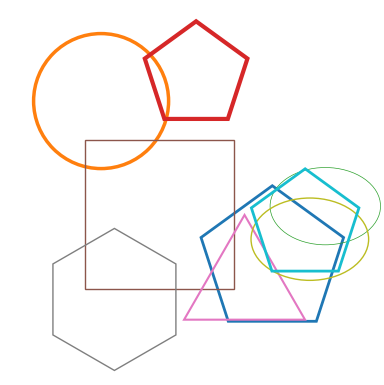[{"shape": "pentagon", "thickness": 2, "radius": 0.97, "center": [0.707, 0.323]}, {"shape": "circle", "thickness": 2.5, "radius": 0.88, "center": [0.263, 0.737]}, {"shape": "oval", "thickness": 0.5, "radius": 0.72, "center": [0.845, 0.465]}, {"shape": "pentagon", "thickness": 3, "radius": 0.7, "center": [0.509, 0.804]}, {"shape": "square", "thickness": 1, "radius": 0.97, "center": [0.414, 0.443]}, {"shape": "triangle", "thickness": 1.5, "radius": 0.91, "center": [0.635, 0.26]}, {"shape": "hexagon", "thickness": 1, "radius": 0.92, "center": [0.297, 0.222]}, {"shape": "oval", "thickness": 1, "radius": 0.76, "center": [0.805, 0.379]}, {"shape": "pentagon", "thickness": 2, "radius": 0.73, "center": [0.793, 0.415]}]